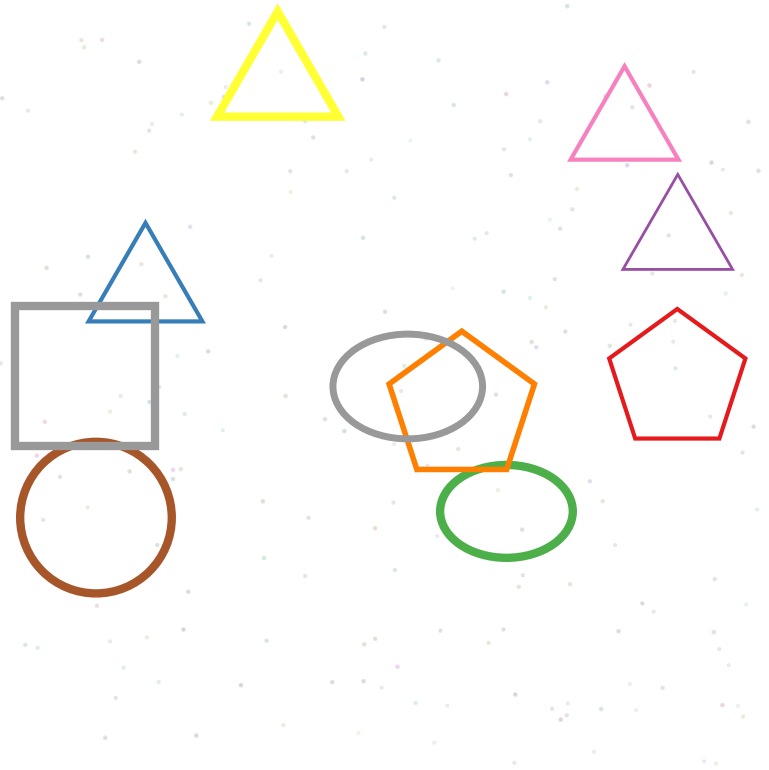[{"shape": "pentagon", "thickness": 1.5, "radius": 0.47, "center": [0.88, 0.506]}, {"shape": "triangle", "thickness": 1.5, "radius": 0.43, "center": [0.189, 0.625]}, {"shape": "oval", "thickness": 3, "radius": 0.43, "center": [0.658, 0.336]}, {"shape": "triangle", "thickness": 1, "radius": 0.41, "center": [0.88, 0.691]}, {"shape": "pentagon", "thickness": 2, "radius": 0.5, "center": [0.6, 0.471]}, {"shape": "triangle", "thickness": 3, "radius": 0.45, "center": [0.361, 0.894]}, {"shape": "circle", "thickness": 3, "radius": 0.49, "center": [0.125, 0.328]}, {"shape": "triangle", "thickness": 1.5, "radius": 0.4, "center": [0.811, 0.833]}, {"shape": "oval", "thickness": 2.5, "radius": 0.49, "center": [0.53, 0.498]}, {"shape": "square", "thickness": 3, "radius": 0.46, "center": [0.111, 0.511]}]